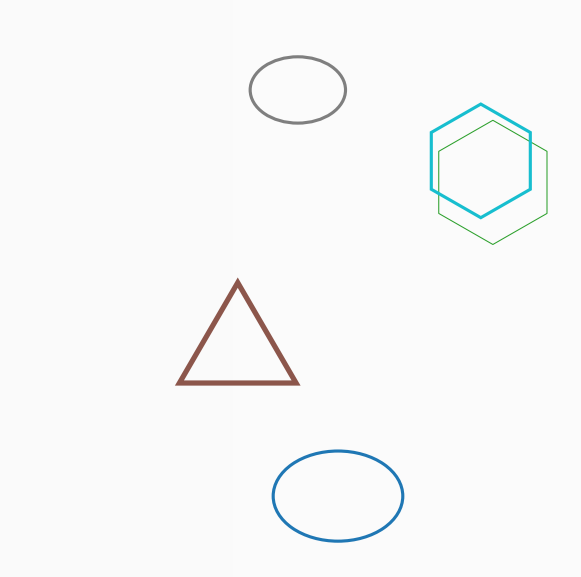[{"shape": "oval", "thickness": 1.5, "radius": 0.56, "center": [0.581, 0.14]}, {"shape": "hexagon", "thickness": 0.5, "radius": 0.54, "center": [0.848, 0.683]}, {"shape": "triangle", "thickness": 2.5, "radius": 0.58, "center": [0.409, 0.394]}, {"shape": "oval", "thickness": 1.5, "radius": 0.41, "center": [0.512, 0.843]}, {"shape": "hexagon", "thickness": 1.5, "radius": 0.49, "center": [0.827, 0.721]}]